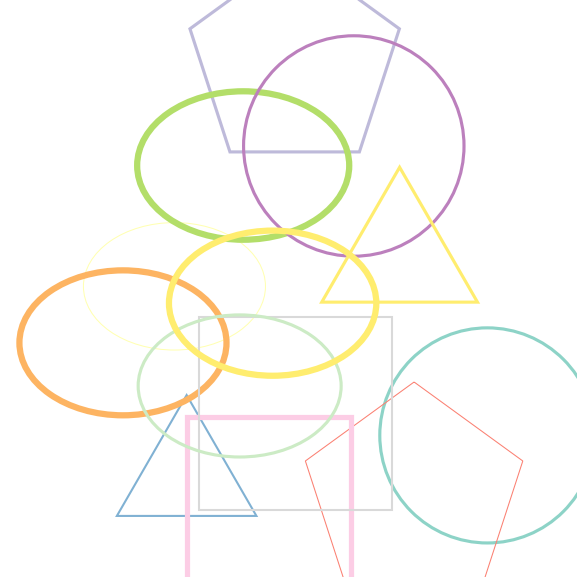[{"shape": "circle", "thickness": 1.5, "radius": 0.93, "center": [0.844, 0.245]}, {"shape": "oval", "thickness": 0.5, "radius": 0.79, "center": [0.302, 0.503]}, {"shape": "pentagon", "thickness": 1.5, "radius": 0.95, "center": [0.51, 0.89]}, {"shape": "pentagon", "thickness": 0.5, "radius": 0.99, "center": [0.717, 0.14]}, {"shape": "triangle", "thickness": 1, "radius": 0.7, "center": [0.323, 0.176]}, {"shape": "oval", "thickness": 3, "radius": 0.9, "center": [0.213, 0.405]}, {"shape": "oval", "thickness": 3, "radius": 0.92, "center": [0.421, 0.713]}, {"shape": "square", "thickness": 2.5, "radius": 0.71, "center": [0.466, 0.135]}, {"shape": "square", "thickness": 1, "radius": 0.83, "center": [0.512, 0.284]}, {"shape": "circle", "thickness": 1.5, "radius": 0.95, "center": [0.613, 0.746]}, {"shape": "oval", "thickness": 1.5, "radius": 0.88, "center": [0.415, 0.331]}, {"shape": "oval", "thickness": 3, "radius": 0.9, "center": [0.472, 0.474]}, {"shape": "triangle", "thickness": 1.5, "radius": 0.78, "center": [0.692, 0.554]}]